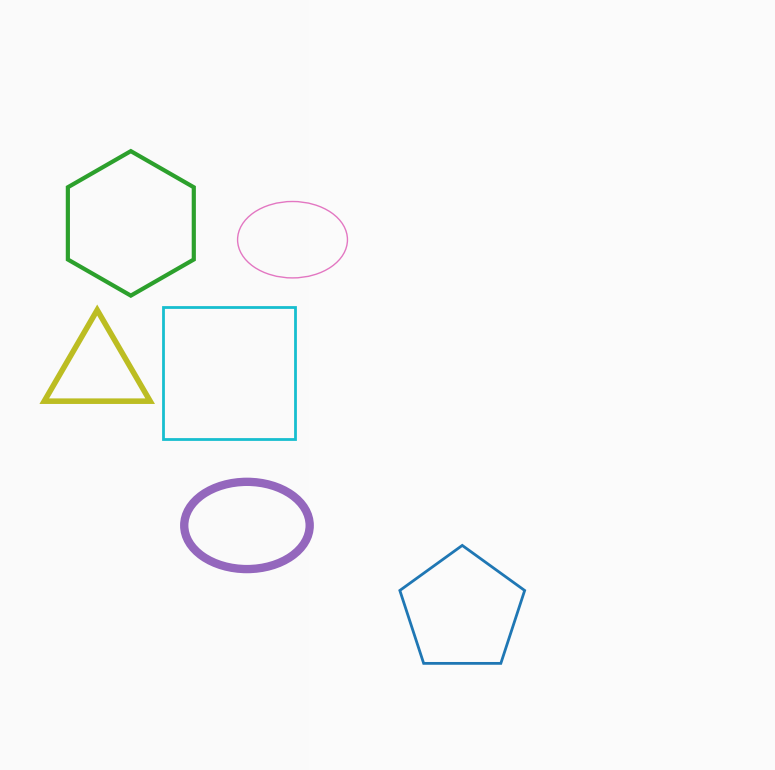[{"shape": "pentagon", "thickness": 1, "radius": 0.42, "center": [0.596, 0.207]}, {"shape": "hexagon", "thickness": 1.5, "radius": 0.47, "center": [0.169, 0.71]}, {"shape": "oval", "thickness": 3, "radius": 0.4, "center": [0.319, 0.318]}, {"shape": "oval", "thickness": 0.5, "radius": 0.35, "center": [0.377, 0.689]}, {"shape": "triangle", "thickness": 2, "radius": 0.39, "center": [0.125, 0.518]}, {"shape": "square", "thickness": 1, "radius": 0.43, "center": [0.295, 0.515]}]